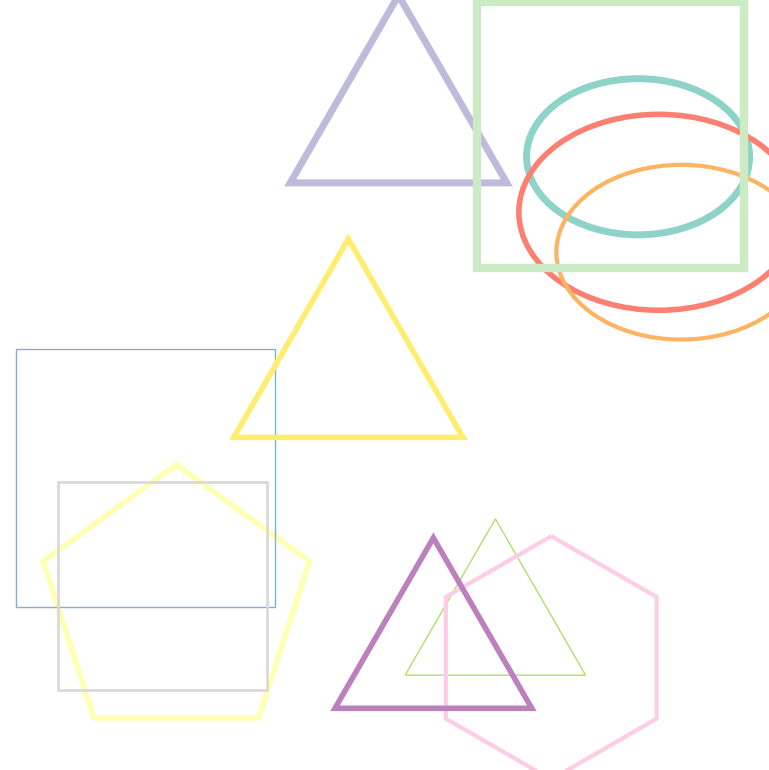[{"shape": "oval", "thickness": 2.5, "radius": 0.72, "center": [0.829, 0.796]}, {"shape": "pentagon", "thickness": 2, "radius": 0.91, "center": [0.229, 0.215]}, {"shape": "triangle", "thickness": 2.5, "radius": 0.81, "center": [0.518, 0.844]}, {"shape": "oval", "thickness": 2, "radius": 0.91, "center": [0.856, 0.724]}, {"shape": "square", "thickness": 0.5, "radius": 0.84, "center": [0.189, 0.379]}, {"shape": "oval", "thickness": 1.5, "radius": 0.81, "center": [0.885, 0.672]}, {"shape": "triangle", "thickness": 0.5, "radius": 0.68, "center": [0.643, 0.191]}, {"shape": "hexagon", "thickness": 1.5, "radius": 0.79, "center": [0.716, 0.146]}, {"shape": "square", "thickness": 1, "radius": 0.68, "center": [0.211, 0.239]}, {"shape": "triangle", "thickness": 2, "radius": 0.74, "center": [0.563, 0.154]}, {"shape": "square", "thickness": 3, "radius": 0.87, "center": [0.793, 0.825]}, {"shape": "triangle", "thickness": 2, "radius": 0.86, "center": [0.452, 0.518]}]